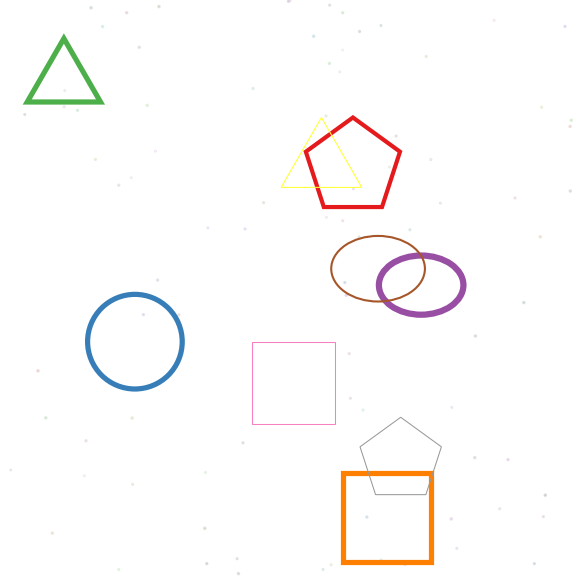[{"shape": "pentagon", "thickness": 2, "radius": 0.43, "center": [0.611, 0.71]}, {"shape": "circle", "thickness": 2.5, "radius": 0.41, "center": [0.234, 0.407]}, {"shape": "triangle", "thickness": 2.5, "radius": 0.37, "center": [0.111, 0.859]}, {"shape": "oval", "thickness": 3, "radius": 0.37, "center": [0.729, 0.505]}, {"shape": "square", "thickness": 2.5, "radius": 0.38, "center": [0.67, 0.104]}, {"shape": "triangle", "thickness": 0.5, "radius": 0.4, "center": [0.557, 0.715]}, {"shape": "oval", "thickness": 1, "radius": 0.41, "center": [0.655, 0.534]}, {"shape": "square", "thickness": 0.5, "radius": 0.36, "center": [0.509, 0.336]}, {"shape": "pentagon", "thickness": 0.5, "radius": 0.37, "center": [0.694, 0.203]}]